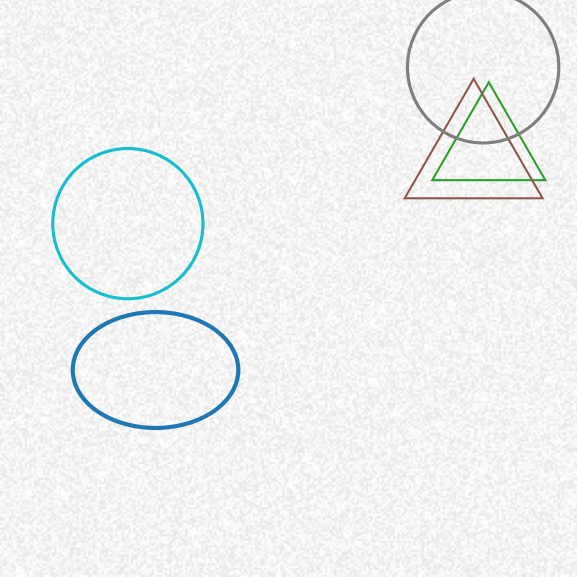[{"shape": "oval", "thickness": 2, "radius": 0.72, "center": [0.269, 0.358]}, {"shape": "triangle", "thickness": 1, "radius": 0.57, "center": [0.846, 0.744]}, {"shape": "triangle", "thickness": 1, "radius": 0.69, "center": [0.82, 0.725]}, {"shape": "circle", "thickness": 1.5, "radius": 0.66, "center": [0.837, 0.883]}, {"shape": "circle", "thickness": 1.5, "radius": 0.65, "center": [0.221, 0.612]}]